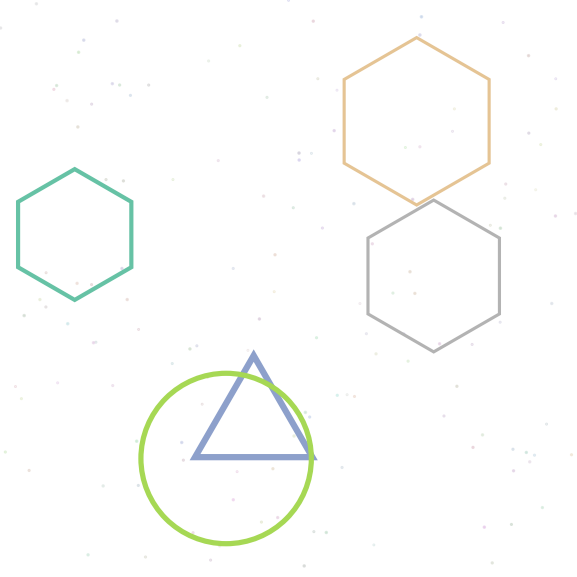[{"shape": "hexagon", "thickness": 2, "radius": 0.57, "center": [0.129, 0.593]}, {"shape": "triangle", "thickness": 3, "radius": 0.59, "center": [0.439, 0.266]}, {"shape": "circle", "thickness": 2.5, "radius": 0.74, "center": [0.392, 0.205]}, {"shape": "hexagon", "thickness": 1.5, "radius": 0.72, "center": [0.721, 0.789]}, {"shape": "hexagon", "thickness": 1.5, "radius": 0.66, "center": [0.751, 0.521]}]